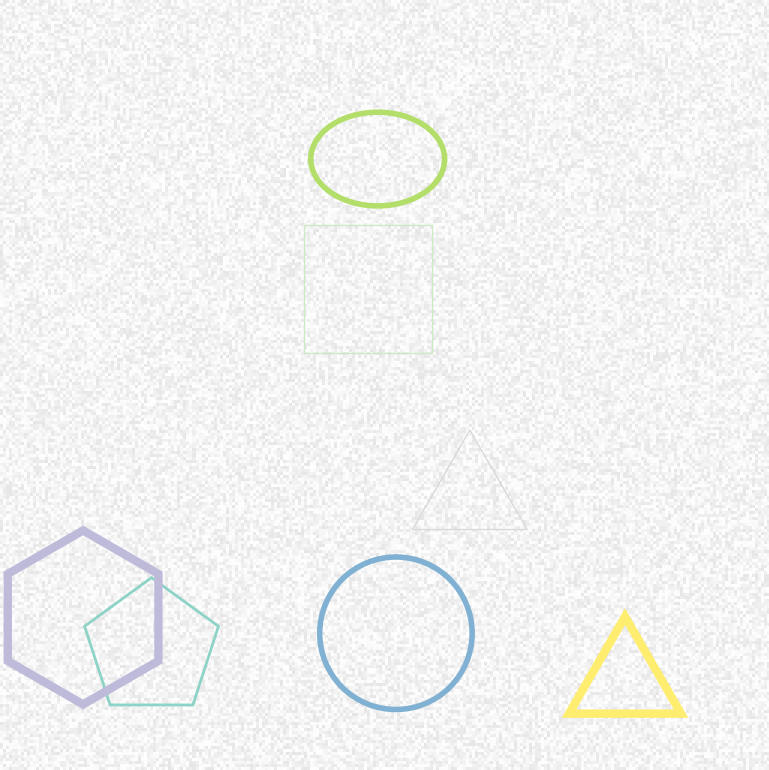[{"shape": "pentagon", "thickness": 1, "radius": 0.46, "center": [0.197, 0.158]}, {"shape": "hexagon", "thickness": 3, "radius": 0.56, "center": [0.108, 0.198]}, {"shape": "circle", "thickness": 2, "radius": 0.5, "center": [0.514, 0.178]}, {"shape": "oval", "thickness": 2, "radius": 0.43, "center": [0.491, 0.793]}, {"shape": "triangle", "thickness": 0.5, "radius": 0.43, "center": [0.61, 0.355]}, {"shape": "square", "thickness": 0.5, "radius": 0.42, "center": [0.477, 0.625]}, {"shape": "triangle", "thickness": 3, "radius": 0.42, "center": [0.812, 0.115]}]